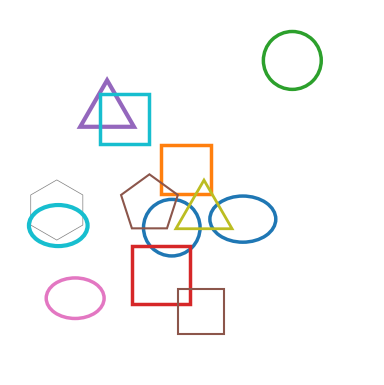[{"shape": "circle", "thickness": 2.5, "radius": 0.37, "center": [0.446, 0.409]}, {"shape": "oval", "thickness": 2.5, "radius": 0.43, "center": [0.631, 0.431]}, {"shape": "square", "thickness": 2.5, "radius": 0.32, "center": [0.483, 0.56]}, {"shape": "circle", "thickness": 2.5, "radius": 0.38, "center": [0.759, 0.843]}, {"shape": "square", "thickness": 2.5, "radius": 0.38, "center": [0.419, 0.287]}, {"shape": "triangle", "thickness": 3, "radius": 0.4, "center": [0.278, 0.711]}, {"shape": "square", "thickness": 1.5, "radius": 0.29, "center": [0.522, 0.191]}, {"shape": "pentagon", "thickness": 1.5, "radius": 0.39, "center": [0.388, 0.47]}, {"shape": "oval", "thickness": 2.5, "radius": 0.38, "center": [0.195, 0.225]}, {"shape": "hexagon", "thickness": 0.5, "radius": 0.39, "center": [0.147, 0.455]}, {"shape": "triangle", "thickness": 2, "radius": 0.42, "center": [0.53, 0.448]}, {"shape": "square", "thickness": 2.5, "radius": 0.32, "center": [0.324, 0.69]}, {"shape": "oval", "thickness": 3, "radius": 0.38, "center": [0.151, 0.414]}]